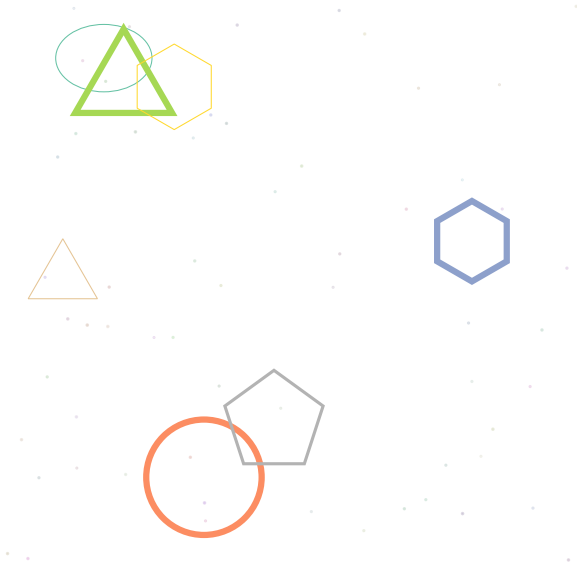[{"shape": "oval", "thickness": 0.5, "radius": 0.42, "center": [0.18, 0.898]}, {"shape": "circle", "thickness": 3, "radius": 0.5, "center": [0.353, 0.173]}, {"shape": "hexagon", "thickness": 3, "radius": 0.35, "center": [0.817, 0.581]}, {"shape": "triangle", "thickness": 3, "radius": 0.48, "center": [0.214, 0.852]}, {"shape": "hexagon", "thickness": 0.5, "radius": 0.37, "center": [0.302, 0.849]}, {"shape": "triangle", "thickness": 0.5, "radius": 0.35, "center": [0.109, 0.516]}, {"shape": "pentagon", "thickness": 1.5, "radius": 0.45, "center": [0.474, 0.268]}]